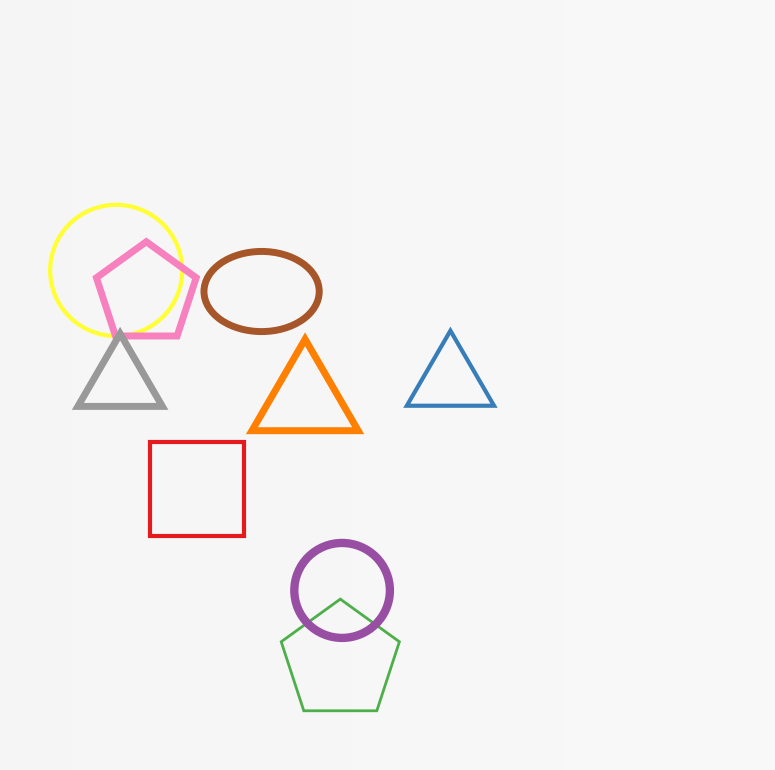[{"shape": "square", "thickness": 1.5, "radius": 0.3, "center": [0.254, 0.365]}, {"shape": "triangle", "thickness": 1.5, "radius": 0.32, "center": [0.581, 0.506]}, {"shape": "pentagon", "thickness": 1, "radius": 0.4, "center": [0.439, 0.142]}, {"shape": "circle", "thickness": 3, "radius": 0.31, "center": [0.441, 0.233]}, {"shape": "triangle", "thickness": 2.5, "radius": 0.4, "center": [0.394, 0.48]}, {"shape": "circle", "thickness": 1.5, "radius": 0.43, "center": [0.15, 0.649]}, {"shape": "oval", "thickness": 2.5, "radius": 0.37, "center": [0.338, 0.621]}, {"shape": "pentagon", "thickness": 2.5, "radius": 0.34, "center": [0.189, 0.618]}, {"shape": "triangle", "thickness": 2.5, "radius": 0.31, "center": [0.155, 0.504]}]